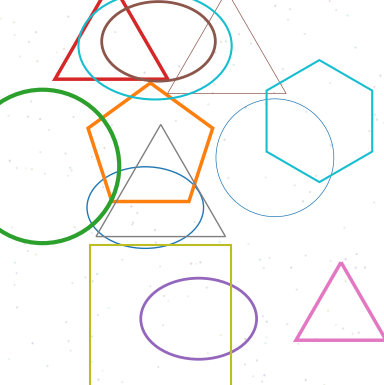[{"shape": "circle", "thickness": 0.5, "radius": 0.77, "center": [0.714, 0.59]}, {"shape": "oval", "thickness": 1, "radius": 0.76, "center": [0.377, 0.461]}, {"shape": "pentagon", "thickness": 2.5, "radius": 0.85, "center": [0.391, 0.614]}, {"shape": "circle", "thickness": 3, "radius": 1.0, "center": [0.11, 0.568]}, {"shape": "triangle", "thickness": 2.5, "radius": 0.85, "center": [0.289, 0.879]}, {"shape": "oval", "thickness": 2, "radius": 0.75, "center": [0.516, 0.172]}, {"shape": "triangle", "thickness": 0.5, "radius": 0.89, "center": [0.589, 0.846]}, {"shape": "oval", "thickness": 2, "radius": 0.74, "center": [0.412, 0.893]}, {"shape": "triangle", "thickness": 2.5, "radius": 0.68, "center": [0.886, 0.184]}, {"shape": "triangle", "thickness": 1, "radius": 0.97, "center": [0.418, 0.483]}, {"shape": "square", "thickness": 1.5, "radius": 0.92, "center": [0.417, 0.179]}, {"shape": "hexagon", "thickness": 1.5, "radius": 0.79, "center": [0.83, 0.685]}, {"shape": "oval", "thickness": 1.5, "radius": 0.99, "center": [0.403, 0.881]}]